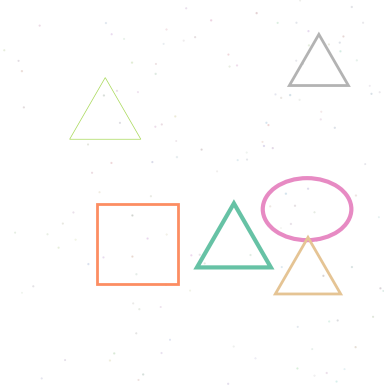[{"shape": "triangle", "thickness": 3, "radius": 0.55, "center": [0.608, 0.361]}, {"shape": "square", "thickness": 2, "radius": 0.52, "center": [0.357, 0.366]}, {"shape": "oval", "thickness": 3, "radius": 0.58, "center": [0.798, 0.457]}, {"shape": "triangle", "thickness": 0.5, "radius": 0.53, "center": [0.273, 0.692]}, {"shape": "triangle", "thickness": 2, "radius": 0.49, "center": [0.8, 0.285]}, {"shape": "triangle", "thickness": 2, "radius": 0.44, "center": [0.828, 0.822]}]